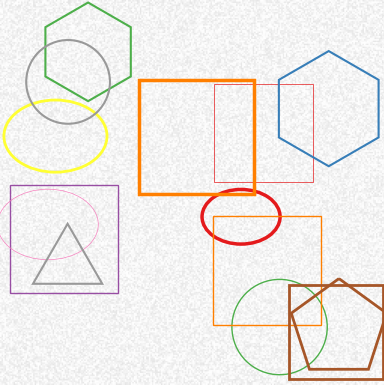[{"shape": "oval", "thickness": 2.5, "radius": 0.51, "center": [0.626, 0.437]}, {"shape": "square", "thickness": 0.5, "radius": 0.64, "center": [0.685, 0.655]}, {"shape": "hexagon", "thickness": 1.5, "radius": 0.75, "center": [0.854, 0.718]}, {"shape": "hexagon", "thickness": 1.5, "radius": 0.64, "center": [0.229, 0.865]}, {"shape": "circle", "thickness": 1, "radius": 0.62, "center": [0.726, 0.151]}, {"shape": "square", "thickness": 1, "radius": 0.7, "center": [0.167, 0.38]}, {"shape": "square", "thickness": 2.5, "radius": 0.75, "center": [0.51, 0.644]}, {"shape": "square", "thickness": 1, "radius": 0.71, "center": [0.694, 0.297]}, {"shape": "oval", "thickness": 2, "radius": 0.67, "center": [0.144, 0.646]}, {"shape": "square", "thickness": 2, "radius": 0.61, "center": [0.873, 0.137]}, {"shape": "pentagon", "thickness": 2, "radius": 0.65, "center": [0.88, 0.146]}, {"shape": "oval", "thickness": 0.5, "radius": 0.65, "center": [0.124, 0.417]}, {"shape": "circle", "thickness": 1.5, "radius": 0.54, "center": [0.177, 0.787]}, {"shape": "triangle", "thickness": 1.5, "radius": 0.52, "center": [0.176, 0.315]}]